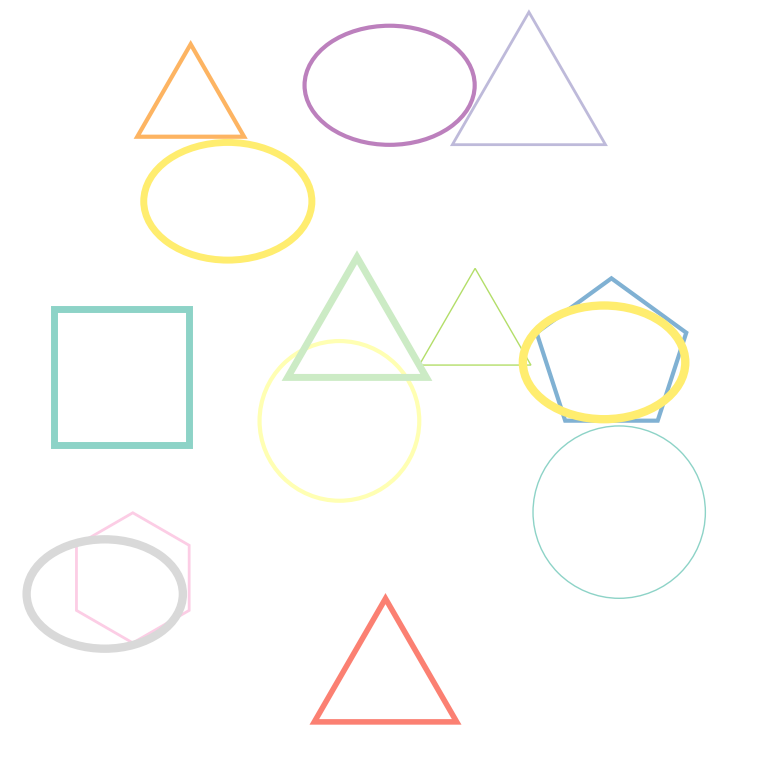[{"shape": "circle", "thickness": 0.5, "radius": 0.56, "center": [0.804, 0.335]}, {"shape": "square", "thickness": 2.5, "radius": 0.44, "center": [0.158, 0.51]}, {"shape": "circle", "thickness": 1.5, "radius": 0.52, "center": [0.441, 0.453]}, {"shape": "triangle", "thickness": 1, "radius": 0.57, "center": [0.687, 0.87]}, {"shape": "triangle", "thickness": 2, "radius": 0.53, "center": [0.501, 0.116]}, {"shape": "pentagon", "thickness": 1.5, "radius": 0.51, "center": [0.794, 0.536]}, {"shape": "triangle", "thickness": 1.5, "radius": 0.4, "center": [0.248, 0.863]}, {"shape": "triangle", "thickness": 0.5, "radius": 0.42, "center": [0.617, 0.568]}, {"shape": "hexagon", "thickness": 1, "radius": 0.42, "center": [0.172, 0.25]}, {"shape": "oval", "thickness": 3, "radius": 0.51, "center": [0.136, 0.229]}, {"shape": "oval", "thickness": 1.5, "radius": 0.55, "center": [0.506, 0.889]}, {"shape": "triangle", "thickness": 2.5, "radius": 0.52, "center": [0.464, 0.562]}, {"shape": "oval", "thickness": 2.5, "radius": 0.55, "center": [0.296, 0.739]}, {"shape": "oval", "thickness": 3, "radius": 0.53, "center": [0.785, 0.529]}]